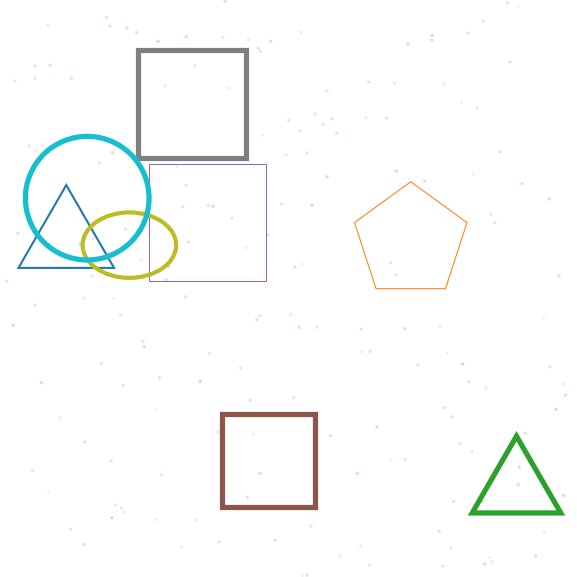[{"shape": "triangle", "thickness": 1, "radius": 0.48, "center": [0.115, 0.583]}, {"shape": "pentagon", "thickness": 0.5, "radius": 0.51, "center": [0.711, 0.582]}, {"shape": "triangle", "thickness": 2.5, "radius": 0.44, "center": [0.894, 0.155]}, {"shape": "square", "thickness": 0.5, "radius": 0.51, "center": [0.359, 0.614]}, {"shape": "square", "thickness": 2.5, "radius": 0.4, "center": [0.465, 0.201]}, {"shape": "square", "thickness": 2.5, "radius": 0.47, "center": [0.333, 0.819]}, {"shape": "oval", "thickness": 2, "radius": 0.4, "center": [0.224, 0.575]}, {"shape": "circle", "thickness": 2.5, "radius": 0.54, "center": [0.151, 0.656]}]